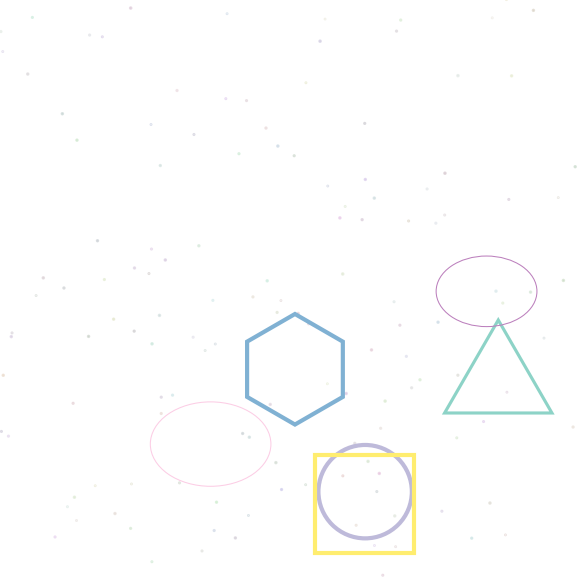[{"shape": "triangle", "thickness": 1.5, "radius": 0.54, "center": [0.863, 0.338]}, {"shape": "circle", "thickness": 2, "radius": 0.4, "center": [0.632, 0.148]}, {"shape": "hexagon", "thickness": 2, "radius": 0.48, "center": [0.511, 0.36]}, {"shape": "oval", "thickness": 0.5, "radius": 0.52, "center": [0.365, 0.23]}, {"shape": "oval", "thickness": 0.5, "radius": 0.44, "center": [0.842, 0.495]}, {"shape": "square", "thickness": 2, "radius": 0.43, "center": [0.631, 0.126]}]